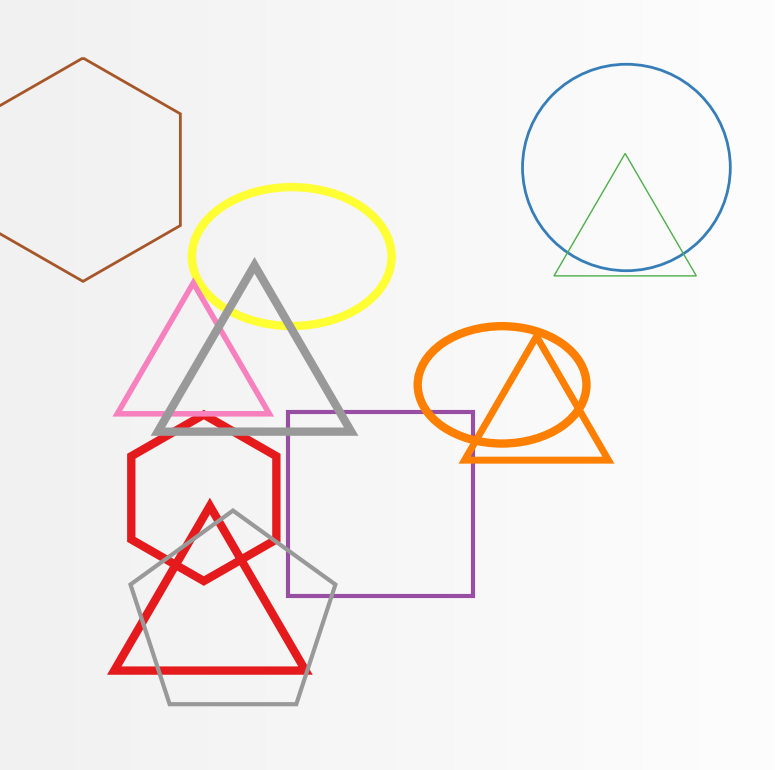[{"shape": "hexagon", "thickness": 3, "radius": 0.54, "center": [0.263, 0.353]}, {"shape": "triangle", "thickness": 3, "radius": 0.71, "center": [0.271, 0.2]}, {"shape": "circle", "thickness": 1, "radius": 0.67, "center": [0.808, 0.782]}, {"shape": "triangle", "thickness": 0.5, "radius": 0.53, "center": [0.807, 0.695]}, {"shape": "square", "thickness": 1.5, "radius": 0.6, "center": [0.491, 0.346]}, {"shape": "oval", "thickness": 3, "radius": 0.54, "center": [0.648, 0.5]}, {"shape": "triangle", "thickness": 2.5, "radius": 0.54, "center": [0.692, 0.456]}, {"shape": "oval", "thickness": 3, "radius": 0.64, "center": [0.376, 0.667]}, {"shape": "hexagon", "thickness": 1, "radius": 0.73, "center": [0.107, 0.78]}, {"shape": "triangle", "thickness": 2, "radius": 0.57, "center": [0.249, 0.519]}, {"shape": "pentagon", "thickness": 1.5, "radius": 0.7, "center": [0.301, 0.198]}, {"shape": "triangle", "thickness": 3, "radius": 0.72, "center": [0.328, 0.511]}]